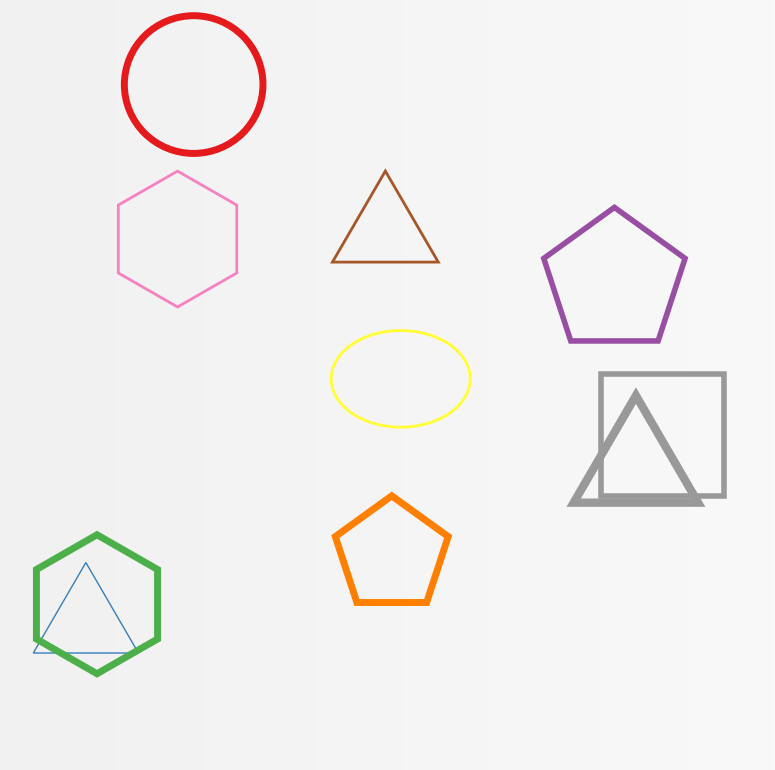[{"shape": "circle", "thickness": 2.5, "radius": 0.45, "center": [0.25, 0.89]}, {"shape": "triangle", "thickness": 0.5, "radius": 0.39, "center": [0.111, 0.191]}, {"shape": "hexagon", "thickness": 2.5, "radius": 0.45, "center": [0.125, 0.215]}, {"shape": "pentagon", "thickness": 2, "radius": 0.48, "center": [0.793, 0.635]}, {"shape": "pentagon", "thickness": 2.5, "radius": 0.38, "center": [0.506, 0.279]}, {"shape": "oval", "thickness": 1, "radius": 0.45, "center": [0.517, 0.508]}, {"shape": "triangle", "thickness": 1, "radius": 0.39, "center": [0.497, 0.699]}, {"shape": "hexagon", "thickness": 1, "radius": 0.44, "center": [0.229, 0.69]}, {"shape": "triangle", "thickness": 3, "radius": 0.46, "center": [0.821, 0.394]}, {"shape": "square", "thickness": 2, "radius": 0.4, "center": [0.854, 0.435]}]